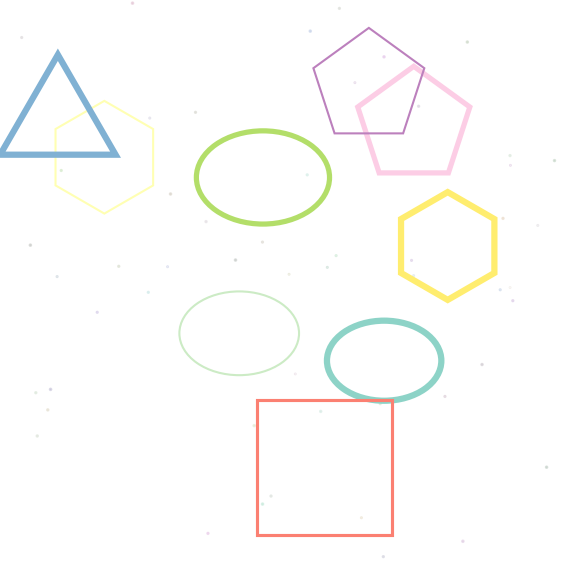[{"shape": "oval", "thickness": 3, "radius": 0.5, "center": [0.665, 0.375]}, {"shape": "hexagon", "thickness": 1, "radius": 0.49, "center": [0.181, 0.727]}, {"shape": "square", "thickness": 1.5, "radius": 0.58, "center": [0.561, 0.19]}, {"shape": "triangle", "thickness": 3, "radius": 0.58, "center": [0.1, 0.789]}, {"shape": "oval", "thickness": 2.5, "radius": 0.58, "center": [0.455, 0.692]}, {"shape": "pentagon", "thickness": 2.5, "radius": 0.51, "center": [0.717, 0.782]}, {"shape": "pentagon", "thickness": 1, "radius": 0.5, "center": [0.639, 0.85]}, {"shape": "oval", "thickness": 1, "radius": 0.52, "center": [0.414, 0.422]}, {"shape": "hexagon", "thickness": 3, "radius": 0.47, "center": [0.775, 0.573]}]